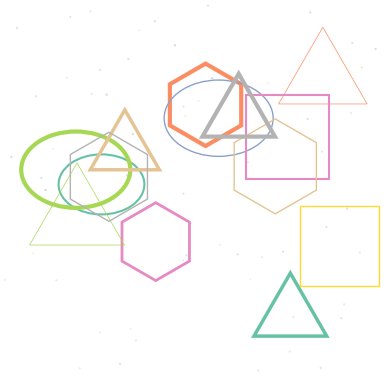[{"shape": "triangle", "thickness": 2.5, "radius": 0.55, "center": [0.754, 0.182]}, {"shape": "oval", "thickness": 1.5, "radius": 0.56, "center": [0.264, 0.521]}, {"shape": "hexagon", "thickness": 3, "radius": 0.53, "center": [0.534, 0.728]}, {"shape": "triangle", "thickness": 0.5, "radius": 0.66, "center": [0.839, 0.796]}, {"shape": "oval", "thickness": 1, "radius": 0.71, "center": [0.568, 0.693]}, {"shape": "square", "thickness": 1.5, "radius": 0.54, "center": [0.746, 0.644]}, {"shape": "hexagon", "thickness": 2, "radius": 0.51, "center": [0.404, 0.372]}, {"shape": "triangle", "thickness": 0.5, "radius": 0.71, "center": [0.2, 0.435]}, {"shape": "oval", "thickness": 3, "radius": 0.71, "center": [0.197, 0.559]}, {"shape": "square", "thickness": 1, "radius": 0.52, "center": [0.882, 0.361]}, {"shape": "hexagon", "thickness": 1, "radius": 0.62, "center": [0.715, 0.568]}, {"shape": "triangle", "thickness": 2.5, "radius": 0.52, "center": [0.324, 0.611]}, {"shape": "hexagon", "thickness": 1, "radius": 0.58, "center": [0.283, 0.541]}, {"shape": "triangle", "thickness": 3, "radius": 0.54, "center": [0.62, 0.7]}]